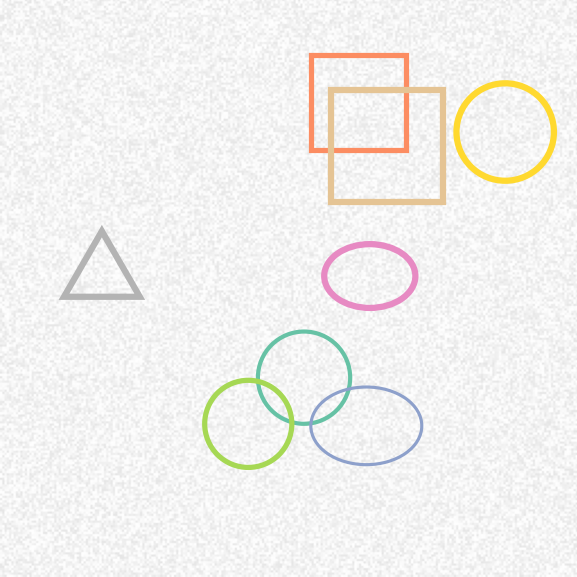[{"shape": "circle", "thickness": 2, "radius": 0.4, "center": [0.526, 0.345]}, {"shape": "square", "thickness": 2.5, "radius": 0.41, "center": [0.621, 0.821]}, {"shape": "oval", "thickness": 1.5, "radius": 0.48, "center": [0.634, 0.262]}, {"shape": "oval", "thickness": 3, "radius": 0.39, "center": [0.64, 0.521]}, {"shape": "circle", "thickness": 2.5, "radius": 0.38, "center": [0.43, 0.265]}, {"shape": "circle", "thickness": 3, "radius": 0.42, "center": [0.875, 0.771]}, {"shape": "square", "thickness": 3, "radius": 0.48, "center": [0.67, 0.747]}, {"shape": "triangle", "thickness": 3, "radius": 0.38, "center": [0.176, 0.523]}]